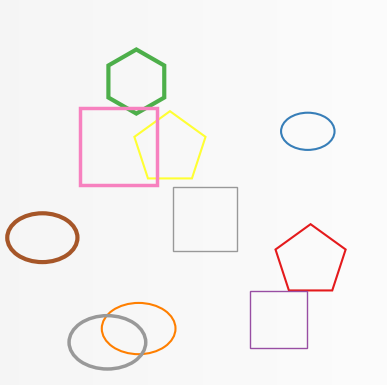[{"shape": "pentagon", "thickness": 1.5, "radius": 0.48, "center": [0.801, 0.323]}, {"shape": "oval", "thickness": 1.5, "radius": 0.35, "center": [0.794, 0.659]}, {"shape": "hexagon", "thickness": 3, "radius": 0.42, "center": [0.352, 0.788]}, {"shape": "square", "thickness": 1, "radius": 0.37, "center": [0.719, 0.17]}, {"shape": "oval", "thickness": 1.5, "radius": 0.48, "center": [0.358, 0.147]}, {"shape": "pentagon", "thickness": 1.5, "radius": 0.48, "center": [0.439, 0.615]}, {"shape": "oval", "thickness": 3, "radius": 0.45, "center": [0.109, 0.383]}, {"shape": "square", "thickness": 2.5, "radius": 0.5, "center": [0.306, 0.62]}, {"shape": "square", "thickness": 1, "radius": 0.42, "center": [0.53, 0.431]}, {"shape": "oval", "thickness": 2.5, "radius": 0.49, "center": [0.277, 0.111]}]